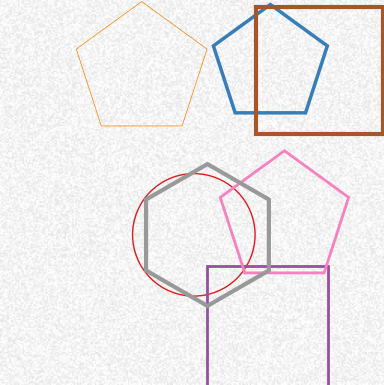[{"shape": "circle", "thickness": 1, "radius": 0.8, "center": [0.503, 0.39]}, {"shape": "pentagon", "thickness": 2.5, "radius": 0.78, "center": [0.702, 0.833]}, {"shape": "square", "thickness": 2, "radius": 0.79, "center": [0.694, 0.153]}, {"shape": "pentagon", "thickness": 0.5, "radius": 0.89, "center": [0.368, 0.817]}, {"shape": "square", "thickness": 3, "radius": 0.82, "center": [0.83, 0.817]}, {"shape": "pentagon", "thickness": 2, "radius": 0.88, "center": [0.739, 0.433]}, {"shape": "hexagon", "thickness": 3, "radius": 0.92, "center": [0.539, 0.39]}]